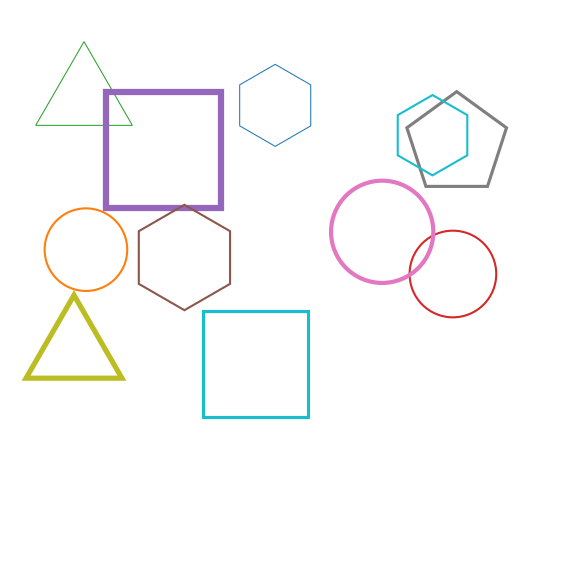[{"shape": "hexagon", "thickness": 0.5, "radius": 0.36, "center": [0.477, 0.817]}, {"shape": "circle", "thickness": 1, "radius": 0.36, "center": [0.149, 0.567]}, {"shape": "triangle", "thickness": 0.5, "radius": 0.48, "center": [0.146, 0.83]}, {"shape": "circle", "thickness": 1, "radius": 0.38, "center": [0.784, 0.525]}, {"shape": "square", "thickness": 3, "radius": 0.5, "center": [0.282, 0.739]}, {"shape": "hexagon", "thickness": 1, "radius": 0.46, "center": [0.319, 0.553]}, {"shape": "circle", "thickness": 2, "radius": 0.44, "center": [0.662, 0.598]}, {"shape": "pentagon", "thickness": 1.5, "radius": 0.45, "center": [0.791, 0.75]}, {"shape": "triangle", "thickness": 2.5, "radius": 0.48, "center": [0.128, 0.392]}, {"shape": "hexagon", "thickness": 1, "radius": 0.35, "center": [0.749, 0.765]}, {"shape": "square", "thickness": 1.5, "radius": 0.46, "center": [0.442, 0.369]}]